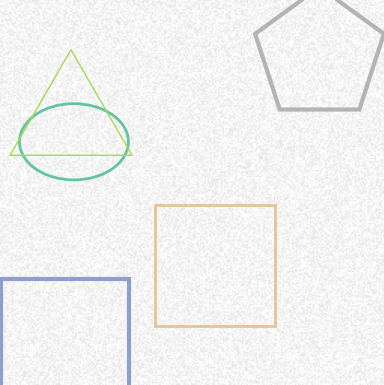[{"shape": "oval", "thickness": 2, "radius": 0.71, "center": [0.192, 0.632]}, {"shape": "square", "thickness": 3, "radius": 0.84, "center": [0.169, 0.108]}, {"shape": "triangle", "thickness": 1, "radius": 0.91, "center": [0.184, 0.688]}, {"shape": "square", "thickness": 2, "radius": 0.78, "center": [0.557, 0.31]}, {"shape": "pentagon", "thickness": 3, "radius": 0.88, "center": [0.83, 0.858]}]